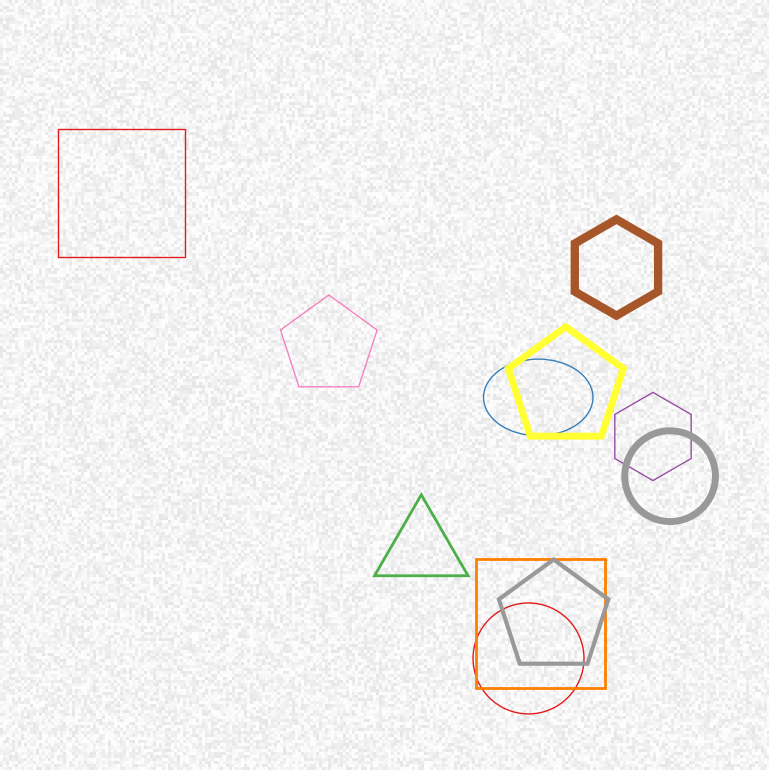[{"shape": "square", "thickness": 0.5, "radius": 0.41, "center": [0.158, 0.749]}, {"shape": "circle", "thickness": 0.5, "radius": 0.36, "center": [0.686, 0.145]}, {"shape": "oval", "thickness": 0.5, "radius": 0.36, "center": [0.699, 0.484]}, {"shape": "triangle", "thickness": 1, "radius": 0.35, "center": [0.547, 0.287]}, {"shape": "hexagon", "thickness": 0.5, "radius": 0.29, "center": [0.848, 0.433]}, {"shape": "square", "thickness": 1, "radius": 0.42, "center": [0.701, 0.191]}, {"shape": "pentagon", "thickness": 2.5, "radius": 0.39, "center": [0.735, 0.497]}, {"shape": "hexagon", "thickness": 3, "radius": 0.31, "center": [0.801, 0.653]}, {"shape": "pentagon", "thickness": 0.5, "radius": 0.33, "center": [0.427, 0.551]}, {"shape": "pentagon", "thickness": 1.5, "radius": 0.37, "center": [0.719, 0.199]}, {"shape": "circle", "thickness": 2.5, "radius": 0.29, "center": [0.87, 0.382]}]